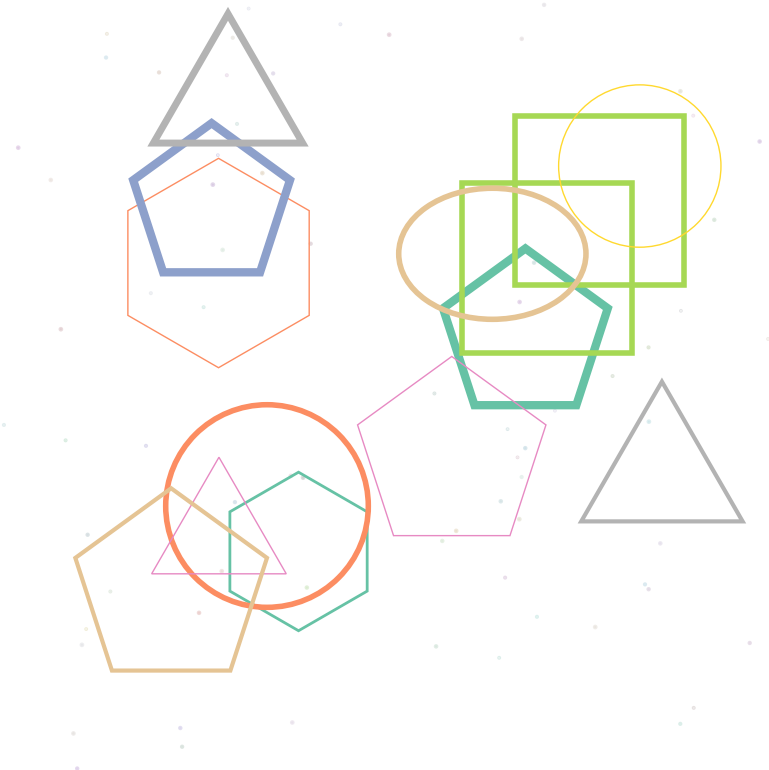[{"shape": "hexagon", "thickness": 1, "radius": 0.51, "center": [0.388, 0.284]}, {"shape": "pentagon", "thickness": 3, "radius": 0.56, "center": [0.682, 0.565]}, {"shape": "hexagon", "thickness": 0.5, "radius": 0.68, "center": [0.284, 0.658]}, {"shape": "circle", "thickness": 2, "radius": 0.66, "center": [0.347, 0.343]}, {"shape": "pentagon", "thickness": 3, "radius": 0.54, "center": [0.275, 0.733]}, {"shape": "pentagon", "thickness": 0.5, "radius": 0.64, "center": [0.587, 0.408]}, {"shape": "triangle", "thickness": 0.5, "radius": 0.5, "center": [0.284, 0.305]}, {"shape": "square", "thickness": 2, "radius": 0.55, "center": [0.71, 0.652]}, {"shape": "square", "thickness": 2, "radius": 0.55, "center": [0.779, 0.74]}, {"shape": "circle", "thickness": 0.5, "radius": 0.53, "center": [0.831, 0.784]}, {"shape": "pentagon", "thickness": 1.5, "radius": 0.65, "center": [0.222, 0.235]}, {"shape": "oval", "thickness": 2, "radius": 0.61, "center": [0.639, 0.67]}, {"shape": "triangle", "thickness": 2.5, "radius": 0.56, "center": [0.296, 0.87]}, {"shape": "triangle", "thickness": 1.5, "radius": 0.6, "center": [0.86, 0.383]}]